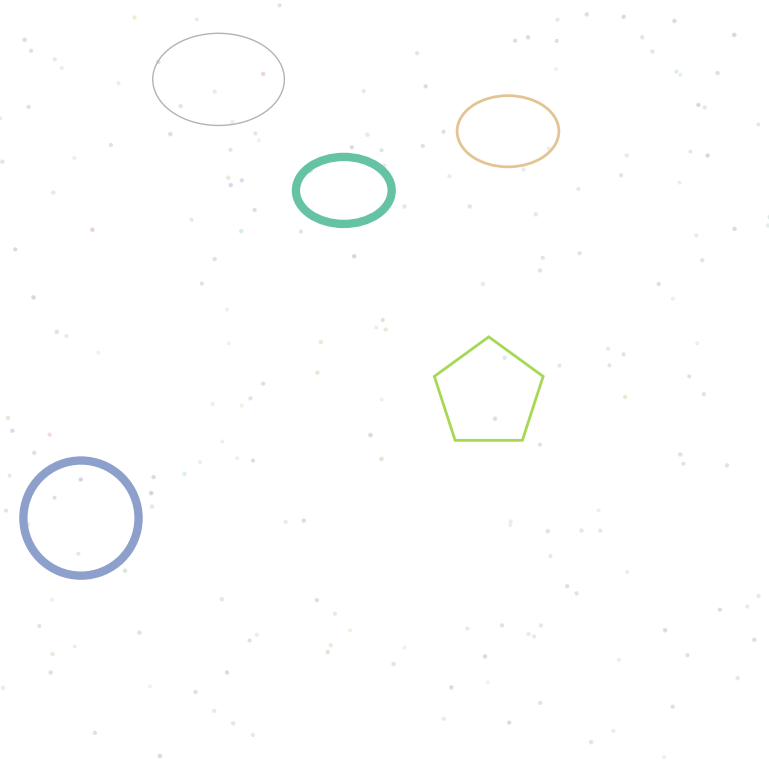[{"shape": "oval", "thickness": 3, "radius": 0.31, "center": [0.447, 0.753]}, {"shape": "circle", "thickness": 3, "radius": 0.37, "center": [0.105, 0.327]}, {"shape": "pentagon", "thickness": 1, "radius": 0.37, "center": [0.635, 0.488]}, {"shape": "oval", "thickness": 1, "radius": 0.33, "center": [0.66, 0.83]}, {"shape": "oval", "thickness": 0.5, "radius": 0.43, "center": [0.284, 0.897]}]